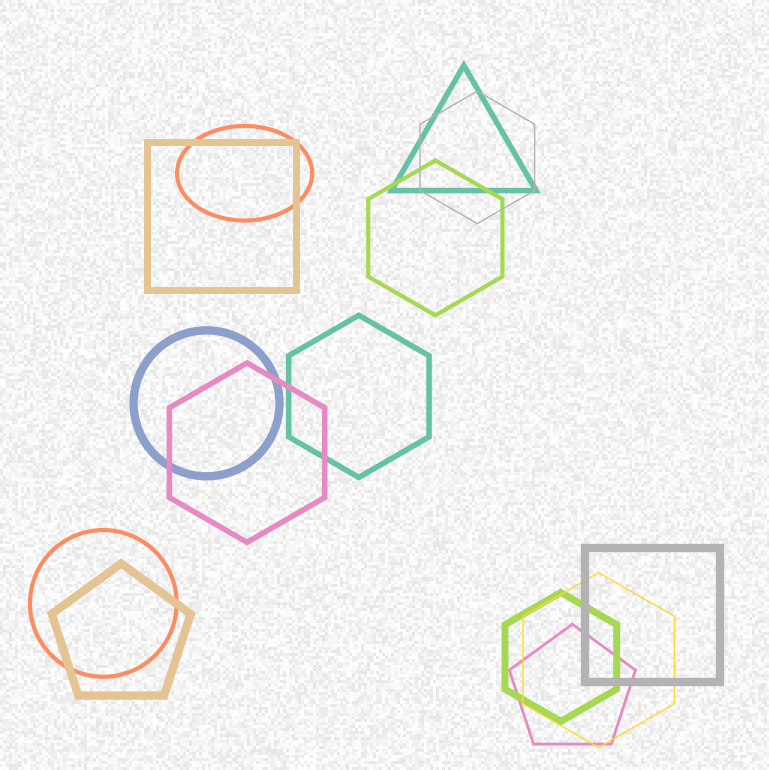[{"shape": "hexagon", "thickness": 2, "radius": 0.53, "center": [0.466, 0.485]}, {"shape": "triangle", "thickness": 2, "radius": 0.54, "center": [0.602, 0.807]}, {"shape": "circle", "thickness": 1.5, "radius": 0.48, "center": [0.134, 0.216]}, {"shape": "oval", "thickness": 1.5, "radius": 0.44, "center": [0.318, 0.775]}, {"shape": "circle", "thickness": 3, "radius": 0.47, "center": [0.268, 0.476]}, {"shape": "hexagon", "thickness": 2, "radius": 0.58, "center": [0.321, 0.412]}, {"shape": "pentagon", "thickness": 1, "radius": 0.43, "center": [0.743, 0.103]}, {"shape": "hexagon", "thickness": 1.5, "radius": 0.5, "center": [0.565, 0.691]}, {"shape": "hexagon", "thickness": 2.5, "radius": 0.42, "center": [0.728, 0.147]}, {"shape": "hexagon", "thickness": 0.5, "radius": 0.57, "center": [0.778, 0.143]}, {"shape": "square", "thickness": 2.5, "radius": 0.48, "center": [0.288, 0.719]}, {"shape": "pentagon", "thickness": 3, "radius": 0.47, "center": [0.157, 0.173]}, {"shape": "hexagon", "thickness": 0.5, "radius": 0.43, "center": [0.62, 0.796]}, {"shape": "square", "thickness": 3, "radius": 0.44, "center": [0.847, 0.202]}]